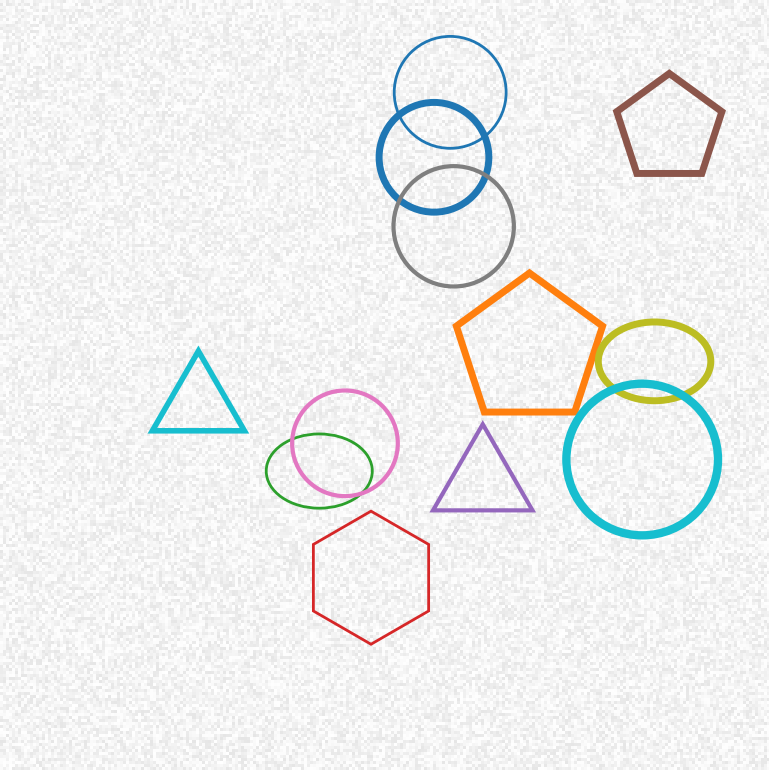[{"shape": "circle", "thickness": 1, "radius": 0.36, "center": [0.585, 0.88]}, {"shape": "circle", "thickness": 2.5, "radius": 0.36, "center": [0.564, 0.796]}, {"shape": "pentagon", "thickness": 2.5, "radius": 0.5, "center": [0.688, 0.546]}, {"shape": "oval", "thickness": 1, "radius": 0.34, "center": [0.415, 0.388]}, {"shape": "hexagon", "thickness": 1, "radius": 0.43, "center": [0.482, 0.25]}, {"shape": "triangle", "thickness": 1.5, "radius": 0.37, "center": [0.627, 0.374]}, {"shape": "pentagon", "thickness": 2.5, "radius": 0.36, "center": [0.869, 0.833]}, {"shape": "circle", "thickness": 1.5, "radius": 0.34, "center": [0.448, 0.424]}, {"shape": "circle", "thickness": 1.5, "radius": 0.39, "center": [0.589, 0.706]}, {"shape": "oval", "thickness": 2.5, "radius": 0.37, "center": [0.85, 0.531]}, {"shape": "triangle", "thickness": 2, "radius": 0.35, "center": [0.258, 0.475]}, {"shape": "circle", "thickness": 3, "radius": 0.49, "center": [0.834, 0.403]}]